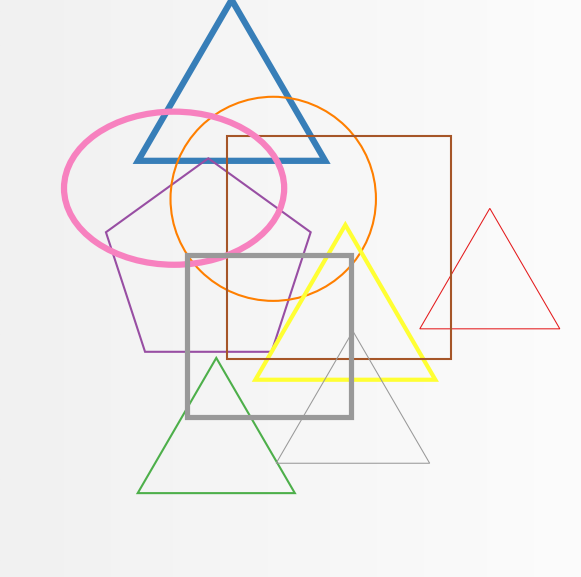[{"shape": "triangle", "thickness": 0.5, "radius": 0.7, "center": [0.843, 0.499]}, {"shape": "triangle", "thickness": 3, "radius": 0.93, "center": [0.399, 0.814]}, {"shape": "triangle", "thickness": 1, "radius": 0.78, "center": [0.372, 0.223]}, {"shape": "pentagon", "thickness": 1, "radius": 0.93, "center": [0.358, 0.54]}, {"shape": "circle", "thickness": 1, "radius": 0.88, "center": [0.47, 0.655]}, {"shape": "triangle", "thickness": 2, "radius": 0.89, "center": [0.594, 0.431]}, {"shape": "square", "thickness": 1, "radius": 0.97, "center": [0.583, 0.571]}, {"shape": "oval", "thickness": 3, "radius": 0.95, "center": [0.3, 0.673]}, {"shape": "square", "thickness": 2.5, "radius": 0.7, "center": [0.463, 0.417]}, {"shape": "triangle", "thickness": 0.5, "radius": 0.76, "center": [0.607, 0.273]}]